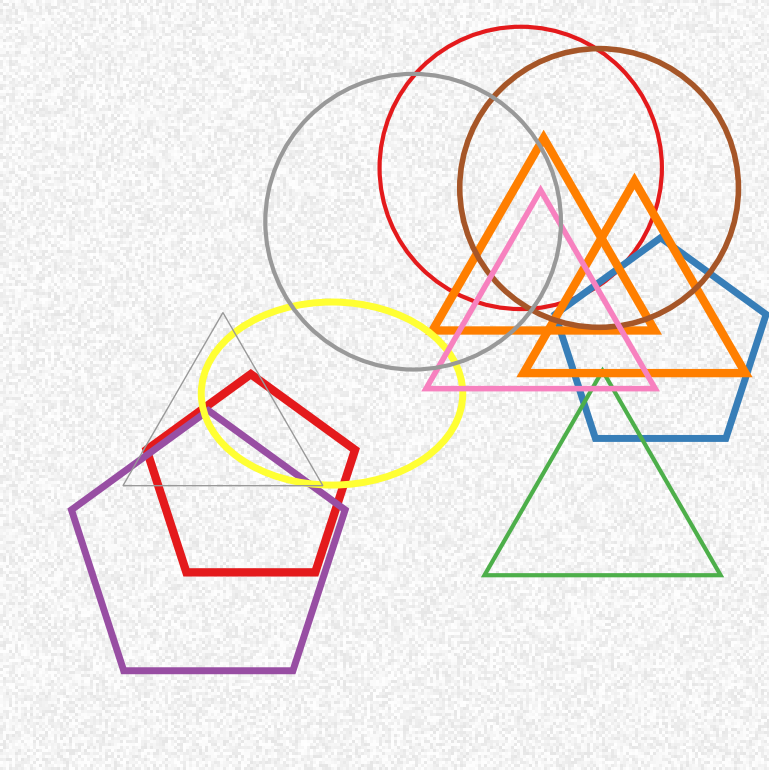[{"shape": "circle", "thickness": 1.5, "radius": 0.92, "center": [0.676, 0.782]}, {"shape": "pentagon", "thickness": 3, "radius": 0.71, "center": [0.326, 0.372]}, {"shape": "pentagon", "thickness": 2.5, "radius": 0.72, "center": [0.858, 0.547]}, {"shape": "triangle", "thickness": 1.5, "radius": 0.89, "center": [0.783, 0.341]}, {"shape": "pentagon", "thickness": 2.5, "radius": 0.93, "center": [0.271, 0.28]}, {"shape": "triangle", "thickness": 3, "radius": 0.83, "center": [0.824, 0.599]}, {"shape": "triangle", "thickness": 3, "radius": 0.83, "center": [0.706, 0.654]}, {"shape": "oval", "thickness": 2.5, "radius": 0.85, "center": [0.431, 0.489]}, {"shape": "circle", "thickness": 2, "radius": 0.9, "center": [0.778, 0.756]}, {"shape": "triangle", "thickness": 2, "radius": 0.86, "center": [0.702, 0.581]}, {"shape": "triangle", "thickness": 0.5, "radius": 0.75, "center": [0.29, 0.444]}, {"shape": "circle", "thickness": 1.5, "radius": 0.96, "center": [0.537, 0.712]}]